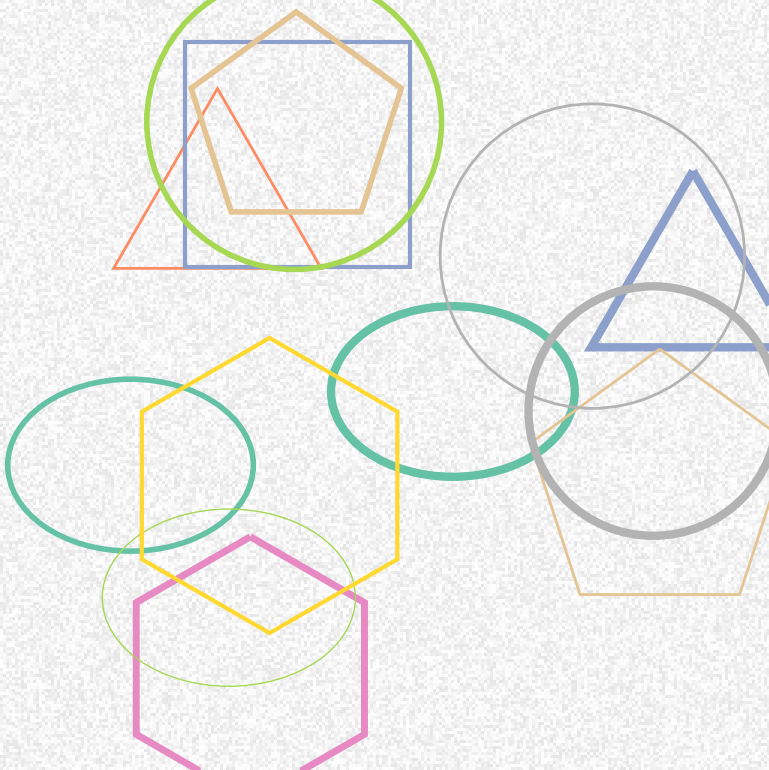[{"shape": "oval", "thickness": 2, "radius": 0.8, "center": [0.17, 0.396]}, {"shape": "oval", "thickness": 3, "radius": 0.79, "center": [0.588, 0.492]}, {"shape": "triangle", "thickness": 1, "radius": 0.78, "center": [0.282, 0.729]}, {"shape": "triangle", "thickness": 3, "radius": 0.76, "center": [0.9, 0.625]}, {"shape": "square", "thickness": 1.5, "radius": 0.73, "center": [0.386, 0.799]}, {"shape": "hexagon", "thickness": 2.5, "radius": 0.86, "center": [0.325, 0.132]}, {"shape": "circle", "thickness": 2, "radius": 0.96, "center": [0.382, 0.841]}, {"shape": "oval", "thickness": 0.5, "radius": 0.82, "center": [0.297, 0.224]}, {"shape": "hexagon", "thickness": 1.5, "radius": 0.96, "center": [0.35, 0.37]}, {"shape": "pentagon", "thickness": 1, "radius": 0.88, "center": [0.857, 0.371]}, {"shape": "pentagon", "thickness": 2, "radius": 0.72, "center": [0.385, 0.841]}, {"shape": "circle", "thickness": 1, "radius": 0.99, "center": [0.769, 0.667]}, {"shape": "circle", "thickness": 3, "radius": 0.81, "center": [0.848, 0.466]}]